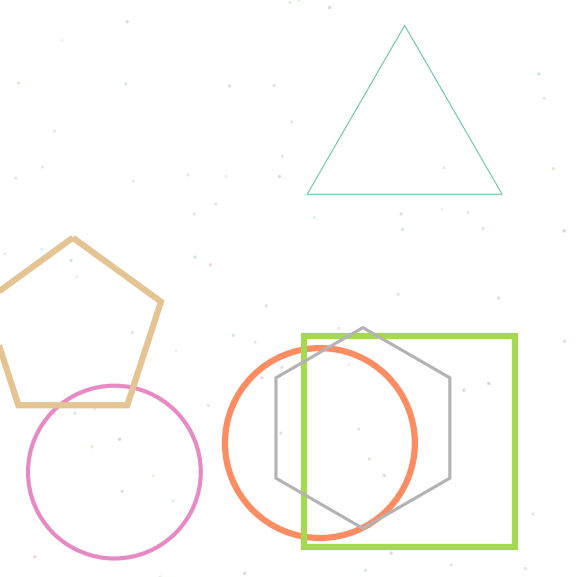[{"shape": "triangle", "thickness": 0.5, "radius": 0.97, "center": [0.701, 0.76]}, {"shape": "circle", "thickness": 3, "radius": 0.82, "center": [0.554, 0.232]}, {"shape": "circle", "thickness": 2, "radius": 0.75, "center": [0.198, 0.182]}, {"shape": "square", "thickness": 3, "radius": 0.91, "center": [0.709, 0.235]}, {"shape": "pentagon", "thickness": 3, "radius": 0.8, "center": [0.126, 0.427]}, {"shape": "hexagon", "thickness": 1.5, "radius": 0.87, "center": [0.628, 0.258]}]